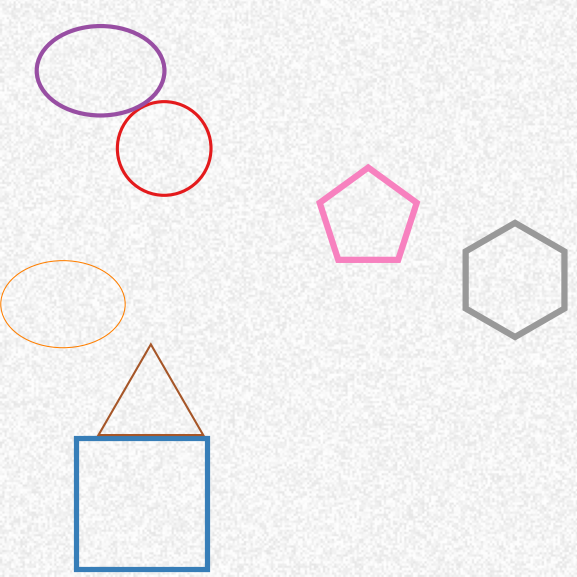[{"shape": "circle", "thickness": 1.5, "radius": 0.41, "center": [0.284, 0.742]}, {"shape": "square", "thickness": 2.5, "radius": 0.57, "center": [0.245, 0.128]}, {"shape": "oval", "thickness": 2, "radius": 0.55, "center": [0.174, 0.877]}, {"shape": "oval", "thickness": 0.5, "radius": 0.54, "center": [0.109, 0.472]}, {"shape": "triangle", "thickness": 1, "radius": 0.52, "center": [0.261, 0.298]}, {"shape": "pentagon", "thickness": 3, "radius": 0.44, "center": [0.638, 0.621]}, {"shape": "hexagon", "thickness": 3, "radius": 0.49, "center": [0.892, 0.514]}]